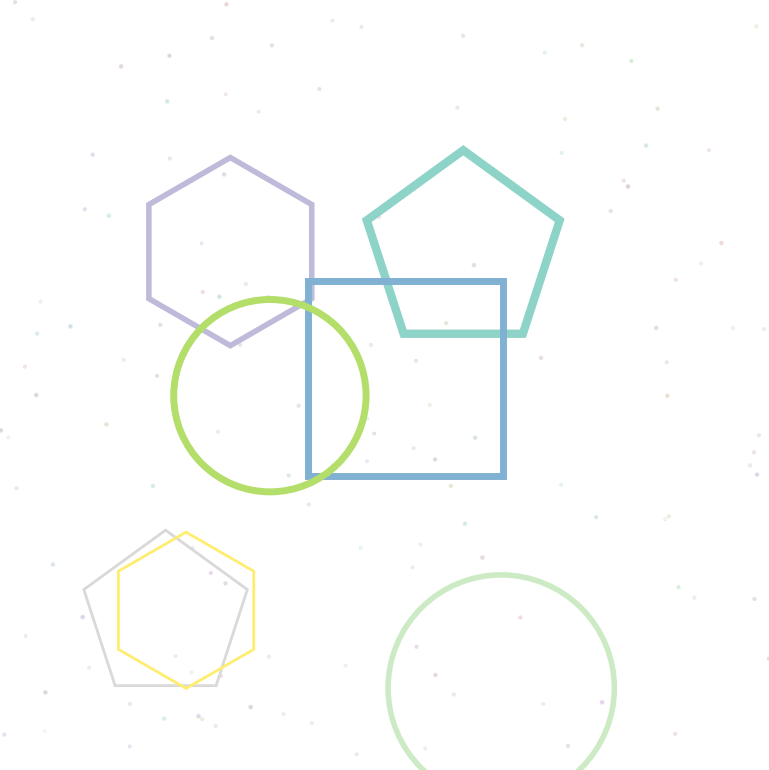[{"shape": "pentagon", "thickness": 3, "radius": 0.66, "center": [0.602, 0.673]}, {"shape": "hexagon", "thickness": 2, "radius": 0.61, "center": [0.299, 0.673]}, {"shape": "square", "thickness": 2.5, "radius": 0.63, "center": [0.527, 0.509]}, {"shape": "circle", "thickness": 2.5, "radius": 0.62, "center": [0.351, 0.486]}, {"shape": "pentagon", "thickness": 1, "radius": 0.56, "center": [0.215, 0.2]}, {"shape": "circle", "thickness": 2, "radius": 0.73, "center": [0.651, 0.106]}, {"shape": "hexagon", "thickness": 1, "radius": 0.51, "center": [0.242, 0.207]}]